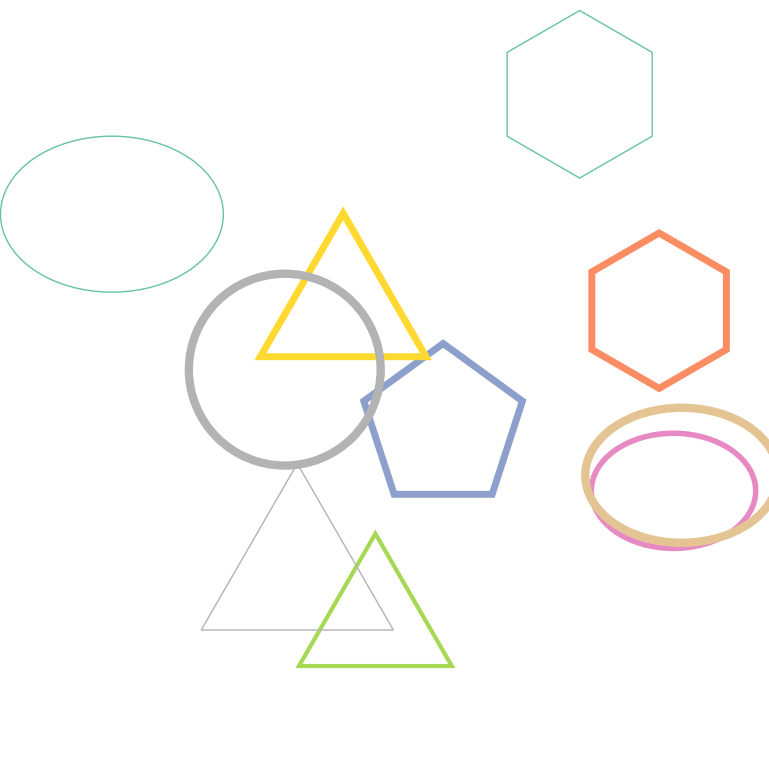[{"shape": "oval", "thickness": 0.5, "radius": 0.72, "center": [0.145, 0.722]}, {"shape": "hexagon", "thickness": 0.5, "radius": 0.54, "center": [0.753, 0.878]}, {"shape": "hexagon", "thickness": 2.5, "radius": 0.5, "center": [0.856, 0.596]}, {"shape": "pentagon", "thickness": 2.5, "radius": 0.54, "center": [0.575, 0.446]}, {"shape": "oval", "thickness": 2, "radius": 0.53, "center": [0.875, 0.363]}, {"shape": "triangle", "thickness": 1.5, "radius": 0.57, "center": [0.487, 0.192]}, {"shape": "triangle", "thickness": 2.5, "radius": 0.62, "center": [0.446, 0.599]}, {"shape": "oval", "thickness": 3, "radius": 0.63, "center": [0.885, 0.383]}, {"shape": "triangle", "thickness": 0.5, "radius": 0.72, "center": [0.386, 0.254]}, {"shape": "circle", "thickness": 3, "radius": 0.62, "center": [0.37, 0.52]}]